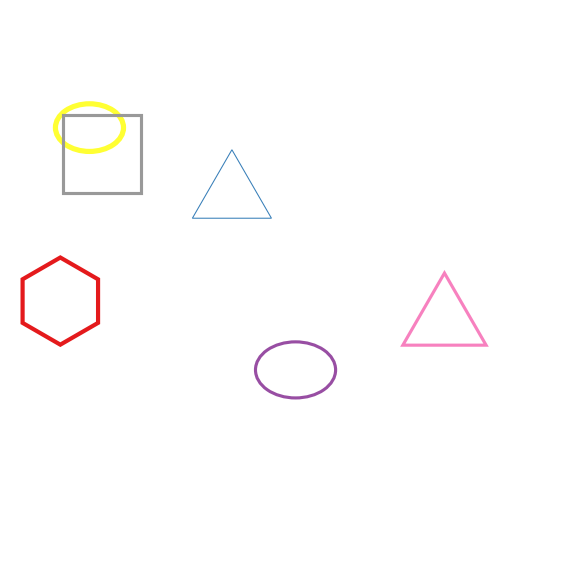[{"shape": "hexagon", "thickness": 2, "radius": 0.38, "center": [0.104, 0.478]}, {"shape": "triangle", "thickness": 0.5, "radius": 0.4, "center": [0.402, 0.661]}, {"shape": "oval", "thickness": 1.5, "radius": 0.35, "center": [0.512, 0.359]}, {"shape": "oval", "thickness": 2.5, "radius": 0.29, "center": [0.155, 0.778]}, {"shape": "triangle", "thickness": 1.5, "radius": 0.42, "center": [0.77, 0.443]}, {"shape": "square", "thickness": 1.5, "radius": 0.34, "center": [0.176, 0.732]}]